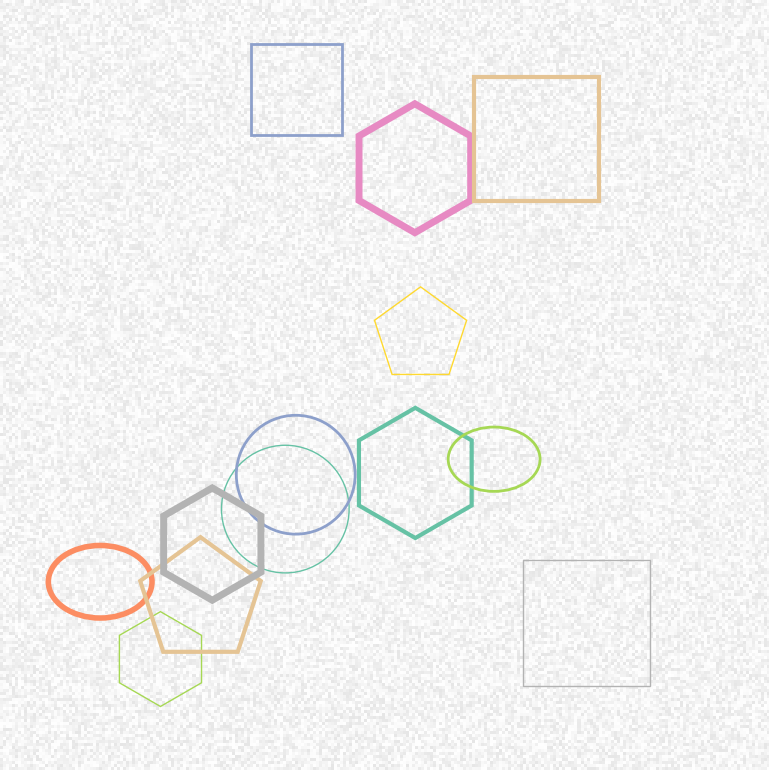[{"shape": "circle", "thickness": 0.5, "radius": 0.41, "center": [0.371, 0.339]}, {"shape": "hexagon", "thickness": 1.5, "radius": 0.42, "center": [0.539, 0.386]}, {"shape": "oval", "thickness": 2, "radius": 0.34, "center": [0.13, 0.244]}, {"shape": "circle", "thickness": 1, "radius": 0.39, "center": [0.384, 0.383]}, {"shape": "square", "thickness": 1, "radius": 0.3, "center": [0.385, 0.884]}, {"shape": "hexagon", "thickness": 2.5, "radius": 0.42, "center": [0.539, 0.782]}, {"shape": "hexagon", "thickness": 0.5, "radius": 0.31, "center": [0.208, 0.144]}, {"shape": "oval", "thickness": 1, "radius": 0.3, "center": [0.642, 0.404]}, {"shape": "pentagon", "thickness": 0.5, "radius": 0.31, "center": [0.546, 0.565]}, {"shape": "pentagon", "thickness": 1.5, "radius": 0.41, "center": [0.26, 0.22]}, {"shape": "square", "thickness": 1.5, "radius": 0.4, "center": [0.697, 0.819]}, {"shape": "square", "thickness": 0.5, "radius": 0.41, "center": [0.762, 0.191]}, {"shape": "hexagon", "thickness": 2.5, "radius": 0.36, "center": [0.276, 0.293]}]